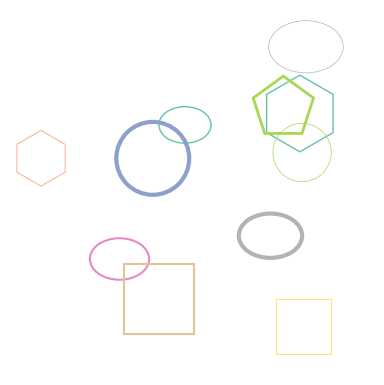[{"shape": "hexagon", "thickness": 1, "radius": 0.5, "center": [0.779, 0.705]}, {"shape": "oval", "thickness": 1, "radius": 0.34, "center": [0.48, 0.676]}, {"shape": "hexagon", "thickness": 0.5, "radius": 0.36, "center": [0.107, 0.589]}, {"shape": "circle", "thickness": 3, "radius": 0.47, "center": [0.397, 0.589]}, {"shape": "oval", "thickness": 1.5, "radius": 0.38, "center": [0.31, 0.327]}, {"shape": "pentagon", "thickness": 2, "radius": 0.41, "center": [0.736, 0.72]}, {"shape": "circle", "thickness": 0.5, "radius": 0.38, "center": [0.785, 0.604]}, {"shape": "square", "thickness": 0.5, "radius": 0.36, "center": [0.789, 0.152]}, {"shape": "square", "thickness": 1.5, "radius": 0.45, "center": [0.413, 0.223]}, {"shape": "oval", "thickness": 0.5, "radius": 0.48, "center": [0.795, 0.879]}, {"shape": "oval", "thickness": 3, "radius": 0.41, "center": [0.703, 0.388]}]